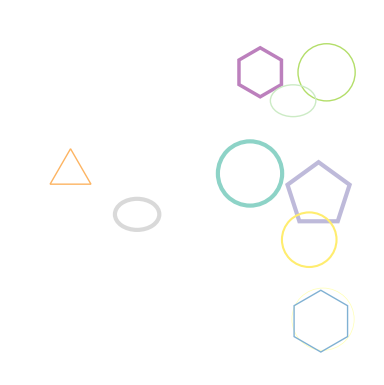[{"shape": "circle", "thickness": 3, "radius": 0.42, "center": [0.649, 0.549]}, {"shape": "circle", "thickness": 0.5, "radius": 0.4, "center": [0.839, 0.171]}, {"shape": "pentagon", "thickness": 3, "radius": 0.42, "center": [0.827, 0.494]}, {"shape": "hexagon", "thickness": 1, "radius": 0.4, "center": [0.833, 0.166]}, {"shape": "triangle", "thickness": 1, "radius": 0.31, "center": [0.183, 0.552]}, {"shape": "circle", "thickness": 1, "radius": 0.37, "center": [0.848, 0.812]}, {"shape": "oval", "thickness": 3, "radius": 0.29, "center": [0.356, 0.443]}, {"shape": "hexagon", "thickness": 2.5, "radius": 0.32, "center": [0.676, 0.812]}, {"shape": "oval", "thickness": 1, "radius": 0.3, "center": [0.761, 0.738]}, {"shape": "circle", "thickness": 1.5, "radius": 0.35, "center": [0.803, 0.377]}]